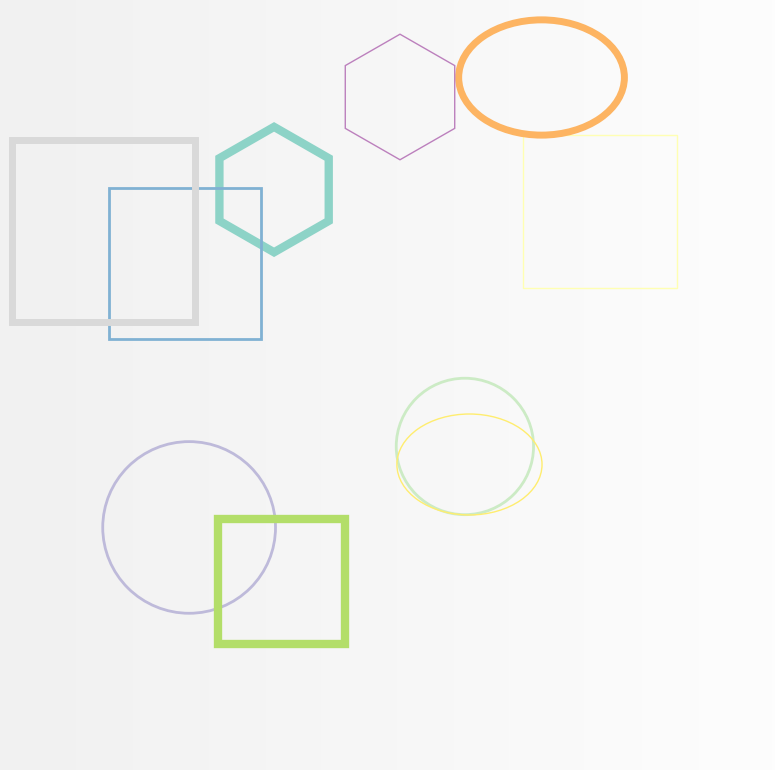[{"shape": "hexagon", "thickness": 3, "radius": 0.41, "center": [0.354, 0.754]}, {"shape": "square", "thickness": 0.5, "radius": 0.5, "center": [0.775, 0.725]}, {"shape": "circle", "thickness": 1, "radius": 0.56, "center": [0.244, 0.315]}, {"shape": "square", "thickness": 1, "radius": 0.49, "center": [0.239, 0.657]}, {"shape": "oval", "thickness": 2.5, "radius": 0.53, "center": [0.699, 0.899]}, {"shape": "square", "thickness": 3, "radius": 0.41, "center": [0.363, 0.245]}, {"shape": "square", "thickness": 2.5, "radius": 0.59, "center": [0.134, 0.7]}, {"shape": "hexagon", "thickness": 0.5, "radius": 0.41, "center": [0.516, 0.874]}, {"shape": "circle", "thickness": 1, "radius": 0.44, "center": [0.6, 0.42]}, {"shape": "oval", "thickness": 0.5, "radius": 0.47, "center": [0.606, 0.397]}]